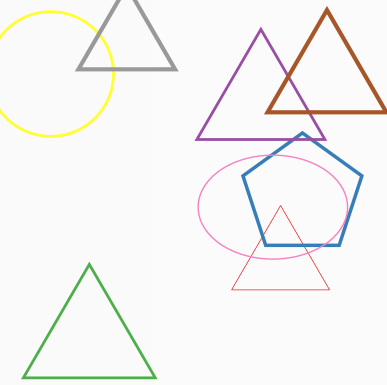[{"shape": "triangle", "thickness": 0.5, "radius": 0.73, "center": [0.724, 0.32]}, {"shape": "pentagon", "thickness": 2.5, "radius": 0.81, "center": [0.78, 0.493]}, {"shape": "triangle", "thickness": 2, "radius": 0.98, "center": [0.231, 0.117]}, {"shape": "triangle", "thickness": 2, "radius": 0.95, "center": [0.673, 0.733]}, {"shape": "circle", "thickness": 2, "radius": 0.81, "center": [0.131, 0.808]}, {"shape": "triangle", "thickness": 3, "radius": 0.89, "center": [0.844, 0.797]}, {"shape": "oval", "thickness": 1, "radius": 0.96, "center": [0.704, 0.462]}, {"shape": "triangle", "thickness": 3, "radius": 0.72, "center": [0.327, 0.892]}]